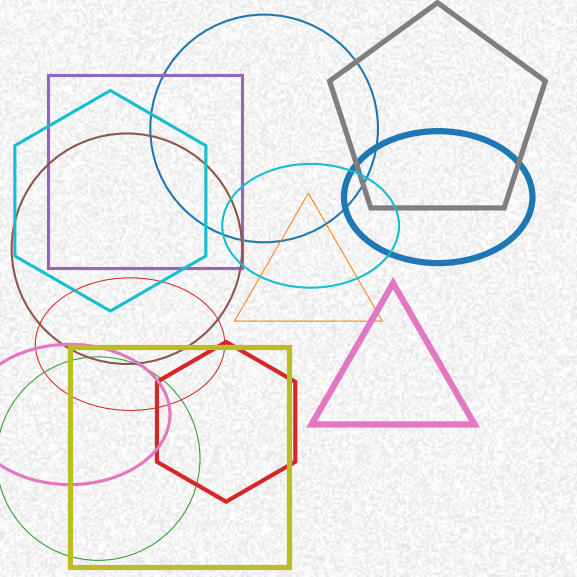[{"shape": "oval", "thickness": 3, "radius": 0.82, "center": [0.759, 0.658]}, {"shape": "circle", "thickness": 1, "radius": 0.99, "center": [0.457, 0.777]}, {"shape": "triangle", "thickness": 0.5, "radius": 0.74, "center": [0.534, 0.517]}, {"shape": "circle", "thickness": 0.5, "radius": 0.88, "center": [0.17, 0.205]}, {"shape": "hexagon", "thickness": 2, "radius": 0.69, "center": [0.392, 0.269]}, {"shape": "oval", "thickness": 0.5, "radius": 0.82, "center": [0.225, 0.403]}, {"shape": "square", "thickness": 1.5, "radius": 0.84, "center": [0.251, 0.702]}, {"shape": "circle", "thickness": 1, "radius": 1.0, "center": [0.22, 0.568]}, {"shape": "triangle", "thickness": 3, "radius": 0.82, "center": [0.681, 0.346]}, {"shape": "oval", "thickness": 1.5, "radius": 0.87, "center": [0.121, 0.281]}, {"shape": "pentagon", "thickness": 2.5, "radius": 0.98, "center": [0.758, 0.798]}, {"shape": "square", "thickness": 2.5, "radius": 0.95, "center": [0.311, 0.208]}, {"shape": "hexagon", "thickness": 1.5, "radius": 0.95, "center": [0.191, 0.651]}, {"shape": "oval", "thickness": 1, "radius": 0.77, "center": [0.538, 0.608]}]